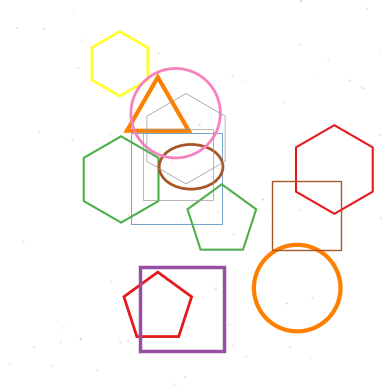[{"shape": "pentagon", "thickness": 2, "radius": 0.46, "center": [0.41, 0.201]}, {"shape": "hexagon", "thickness": 1.5, "radius": 0.58, "center": [0.868, 0.56]}, {"shape": "square", "thickness": 0.5, "radius": 0.59, "center": [0.458, 0.536]}, {"shape": "hexagon", "thickness": 1.5, "radius": 0.56, "center": [0.315, 0.534]}, {"shape": "pentagon", "thickness": 1.5, "radius": 0.47, "center": [0.576, 0.427]}, {"shape": "square", "thickness": 2.5, "radius": 0.55, "center": [0.472, 0.198]}, {"shape": "triangle", "thickness": 3, "radius": 0.46, "center": [0.41, 0.707]}, {"shape": "circle", "thickness": 3, "radius": 0.56, "center": [0.772, 0.252]}, {"shape": "hexagon", "thickness": 2, "radius": 0.42, "center": [0.311, 0.834]}, {"shape": "oval", "thickness": 2, "radius": 0.41, "center": [0.496, 0.567]}, {"shape": "square", "thickness": 1, "radius": 0.45, "center": [0.797, 0.441]}, {"shape": "circle", "thickness": 2, "radius": 0.58, "center": [0.456, 0.706]}, {"shape": "hexagon", "thickness": 0.5, "radius": 0.59, "center": [0.483, 0.64]}, {"shape": "square", "thickness": 0.5, "radius": 0.46, "center": [0.463, 0.573]}]